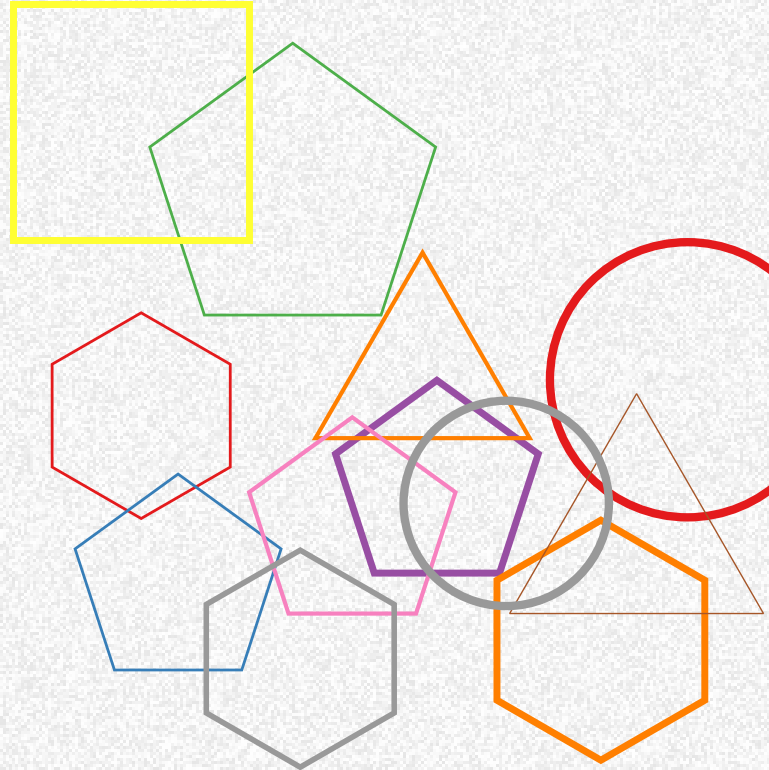[{"shape": "hexagon", "thickness": 1, "radius": 0.67, "center": [0.183, 0.46]}, {"shape": "circle", "thickness": 3, "radius": 0.89, "center": [0.893, 0.507]}, {"shape": "pentagon", "thickness": 1, "radius": 0.7, "center": [0.231, 0.244]}, {"shape": "pentagon", "thickness": 1, "radius": 0.98, "center": [0.38, 0.749]}, {"shape": "pentagon", "thickness": 2.5, "radius": 0.69, "center": [0.567, 0.368]}, {"shape": "hexagon", "thickness": 2.5, "radius": 0.78, "center": [0.78, 0.169]}, {"shape": "triangle", "thickness": 1.5, "radius": 0.8, "center": [0.549, 0.511]}, {"shape": "square", "thickness": 2.5, "radius": 0.76, "center": [0.17, 0.841]}, {"shape": "triangle", "thickness": 0.5, "radius": 0.95, "center": [0.827, 0.298]}, {"shape": "pentagon", "thickness": 1.5, "radius": 0.7, "center": [0.458, 0.317]}, {"shape": "hexagon", "thickness": 2, "radius": 0.7, "center": [0.39, 0.145]}, {"shape": "circle", "thickness": 3, "radius": 0.67, "center": [0.657, 0.346]}]